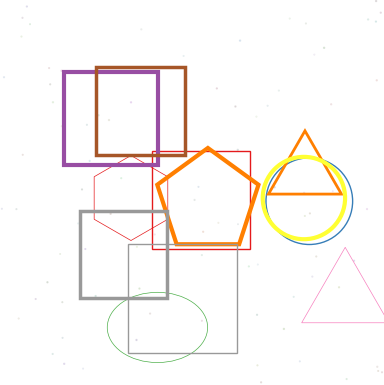[{"shape": "square", "thickness": 1, "radius": 0.64, "center": [0.522, 0.482]}, {"shape": "hexagon", "thickness": 0.5, "radius": 0.55, "center": [0.34, 0.486]}, {"shape": "circle", "thickness": 1, "radius": 0.56, "center": [0.803, 0.477]}, {"shape": "oval", "thickness": 0.5, "radius": 0.65, "center": [0.409, 0.15]}, {"shape": "square", "thickness": 3, "radius": 0.61, "center": [0.288, 0.693]}, {"shape": "triangle", "thickness": 2, "radius": 0.55, "center": [0.792, 0.551]}, {"shape": "pentagon", "thickness": 3, "radius": 0.69, "center": [0.54, 0.477]}, {"shape": "circle", "thickness": 3, "radius": 0.53, "center": [0.789, 0.486]}, {"shape": "square", "thickness": 2.5, "radius": 0.57, "center": [0.365, 0.712]}, {"shape": "triangle", "thickness": 0.5, "radius": 0.65, "center": [0.897, 0.227]}, {"shape": "square", "thickness": 1, "radius": 0.71, "center": [0.474, 0.224]}, {"shape": "square", "thickness": 2.5, "radius": 0.57, "center": [0.321, 0.338]}]